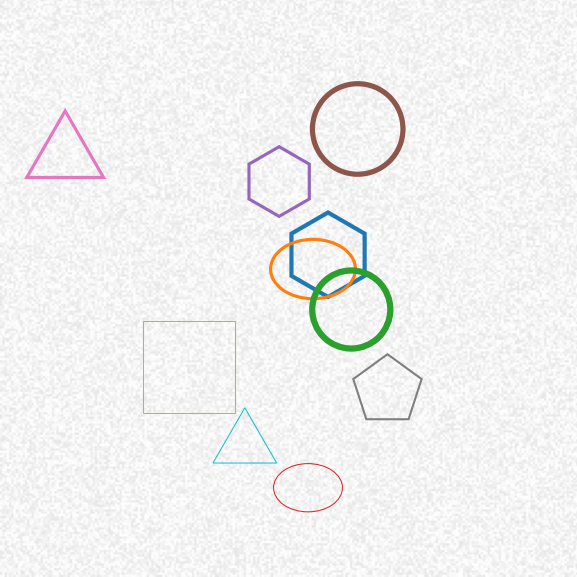[{"shape": "hexagon", "thickness": 2, "radius": 0.37, "center": [0.568, 0.558]}, {"shape": "oval", "thickness": 1.5, "radius": 0.37, "center": [0.542, 0.533]}, {"shape": "circle", "thickness": 3, "radius": 0.34, "center": [0.608, 0.463]}, {"shape": "oval", "thickness": 0.5, "radius": 0.3, "center": [0.533, 0.155]}, {"shape": "hexagon", "thickness": 1.5, "radius": 0.3, "center": [0.483, 0.685]}, {"shape": "circle", "thickness": 2.5, "radius": 0.39, "center": [0.619, 0.776]}, {"shape": "triangle", "thickness": 1.5, "radius": 0.38, "center": [0.113, 0.73]}, {"shape": "pentagon", "thickness": 1, "radius": 0.31, "center": [0.671, 0.324]}, {"shape": "square", "thickness": 0.5, "radius": 0.4, "center": [0.327, 0.364]}, {"shape": "triangle", "thickness": 0.5, "radius": 0.32, "center": [0.424, 0.229]}]